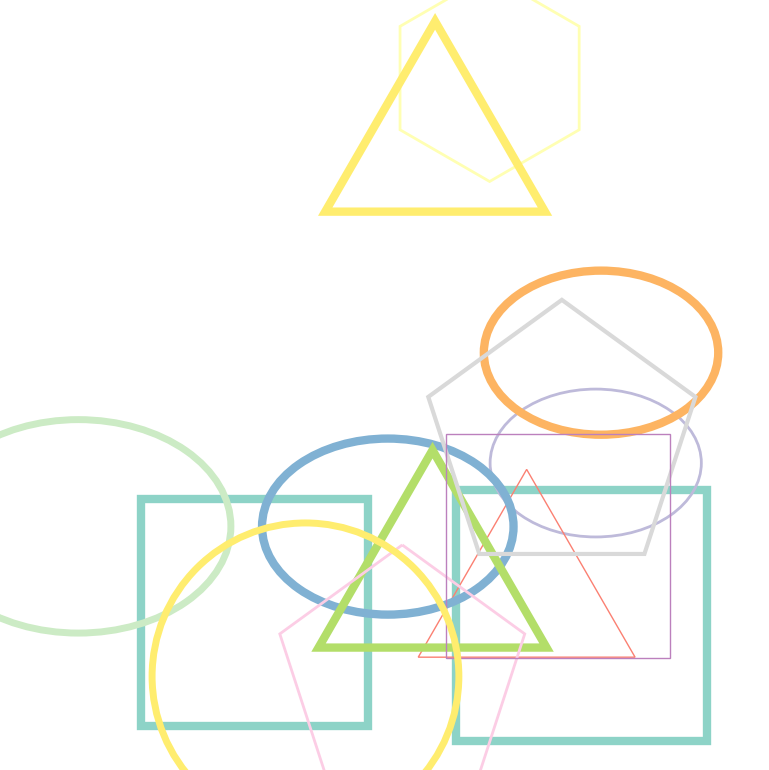[{"shape": "square", "thickness": 3, "radius": 0.81, "center": [0.755, 0.201]}, {"shape": "square", "thickness": 3, "radius": 0.74, "center": [0.331, 0.204]}, {"shape": "hexagon", "thickness": 1, "radius": 0.67, "center": [0.636, 0.899]}, {"shape": "oval", "thickness": 1, "radius": 0.69, "center": [0.774, 0.399]}, {"shape": "triangle", "thickness": 0.5, "radius": 0.81, "center": [0.684, 0.228]}, {"shape": "oval", "thickness": 3, "radius": 0.82, "center": [0.504, 0.316]}, {"shape": "oval", "thickness": 3, "radius": 0.76, "center": [0.781, 0.542]}, {"shape": "triangle", "thickness": 3, "radius": 0.85, "center": [0.562, 0.244]}, {"shape": "pentagon", "thickness": 1, "radius": 0.84, "center": [0.522, 0.125]}, {"shape": "pentagon", "thickness": 1.5, "radius": 0.91, "center": [0.73, 0.428]}, {"shape": "square", "thickness": 0.5, "radius": 0.73, "center": [0.724, 0.291]}, {"shape": "oval", "thickness": 2.5, "radius": 0.99, "center": [0.102, 0.316]}, {"shape": "triangle", "thickness": 3, "radius": 0.82, "center": [0.565, 0.808]}, {"shape": "circle", "thickness": 2.5, "radius": 1.0, "center": [0.397, 0.122]}]